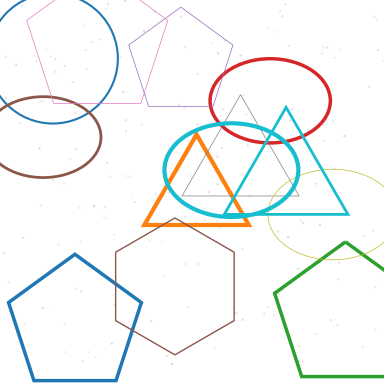[{"shape": "circle", "thickness": 1.5, "radius": 0.84, "center": [0.137, 0.848]}, {"shape": "pentagon", "thickness": 2.5, "radius": 0.91, "center": [0.195, 0.158]}, {"shape": "triangle", "thickness": 3, "radius": 0.78, "center": [0.511, 0.494]}, {"shape": "pentagon", "thickness": 2.5, "radius": 0.97, "center": [0.897, 0.178]}, {"shape": "oval", "thickness": 2.5, "radius": 0.78, "center": [0.702, 0.738]}, {"shape": "pentagon", "thickness": 0.5, "radius": 0.71, "center": [0.47, 0.839]}, {"shape": "hexagon", "thickness": 1, "radius": 0.89, "center": [0.454, 0.256]}, {"shape": "oval", "thickness": 2, "radius": 0.75, "center": [0.112, 0.644]}, {"shape": "pentagon", "thickness": 0.5, "radius": 0.96, "center": [0.253, 0.887]}, {"shape": "triangle", "thickness": 0.5, "radius": 0.88, "center": [0.625, 0.579]}, {"shape": "oval", "thickness": 0.5, "radius": 0.84, "center": [0.864, 0.443]}, {"shape": "oval", "thickness": 3, "radius": 0.87, "center": [0.601, 0.558]}, {"shape": "triangle", "thickness": 2, "radius": 0.93, "center": [0.743, 0.536]}]